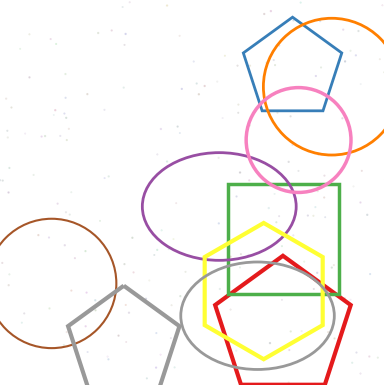[{"shape": "pentagon", "thickness": 3, "radius": 0.93, "center": [0.735, 0.15]}, {"shape": "pentagon", "thickness": 2, "radius": 0.67, "center": [0.76, 0.821]}, {"shape": "square", "thickness": 2.5, "radius": 0.72, "center": [0.736, 0.379]}, {"shape": "oval", "thickness": 2, "radius": 1.0, "center": [0.569, 0.464]}, {"shape": "circle", "thickness": 2, "radius": 0.89, "center": [0.862, 0.775]}, {"shape": "hexagon", "thickness": 3, "radius": 0.88, "center": [0.685, 0.244]}, {"shape": "circle", "thickness": 1.5, "radius": 0.84, "center": [0.134, 0.264]}, {"shape": "circle", "thickness": 2.5, "radius": 0.68, "center": [0.776, 0.636]}, {"shape": "pentagon", "thickness": 3, "radius": 0.76, "center": [0.321, 0.106]}, {"shape": "oval", "thickness": 2, "radius": 1.0, "center": [0.669, 0.18]}]